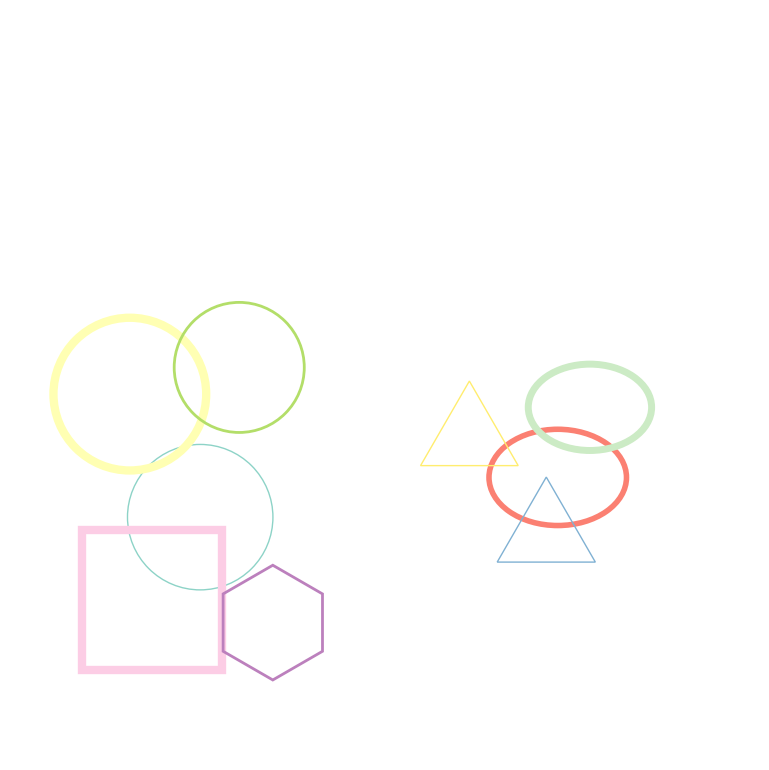[{"shape": "circle", "thickness": 0.5, "radius": 0.47, "center": [0.26, 0.328]}, {"shape": "circle", "thickness": 3, "radius": 0.5, "center": [0.169, 0.488]}, {"shape": "oval", "thickness": 2, "radius": 0.45, "center": [0.724, 0.38]}, {"shape": "triangle", "thickness": 0.5, "radius": 0.37, "center": [0.709, 0.307]}, {"shape": "circle", "thickness": 1, "radius": 0.42, "center": [0.311, 0.523]}, {"shape": "square", "thickness": 3, "radius": 0.46, "center": [0.197, 0.221]}, {"shape": "hexagon", "thickness": 1, "radius": 0.37, "center": [0.354, 0.191]}, {"shape": "oval", "thickness": 2.5, "radius": 0.4, "center": [0.766, 0.471]}, {"shape": "triangle", "thickness": 0.5, "radius": 0.37, "center": [0.61, 0.432]}]